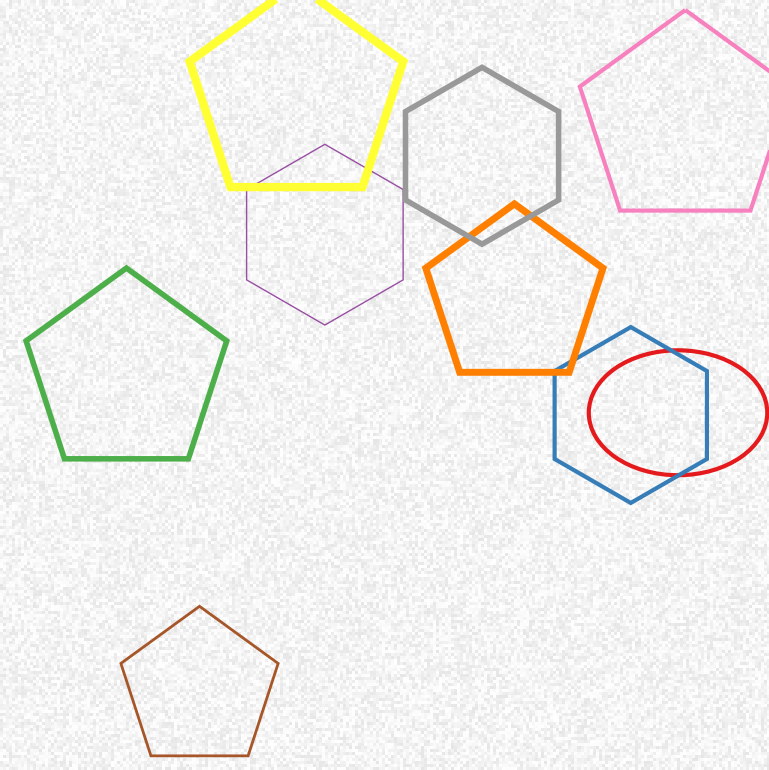[{"shape": "oval", "thickness": 1.5, "radius": 0.58, "center": [0.881, 0.464]}, {"shape": "hexagon", "thickness": 1.5, "radius": 0.57, "center": [0.819, 0.461]}, {"shape": "pentagon", "thickness": 2, "radius": 0.68, "center": [0.164, 0.515]}, {"shape": "hexagon", "thickness": 0.5, "radius": 0.59, "center": [0.422, 0.695]}, {"shape": "pentagon", "thickness": 2.5, "radius": 0.6, "center": [0.668, 0.614]}, {"shape": "pentagon", "thickness": 3, "radius": 0.73, "center": [0.385, 0.875]}, {"shape": "pentagon", "thickness": 1, "radius": 0.54, "center": [0.259, 0.105]}, {"shape": "pentagon", "thickness": 1.5, "radius": 0.72, "center": [0.89, 0.843]}, {"shape": "hexagon", "thickness": 2, "radius": 0.57, "center": [0.626, 0.798]}]